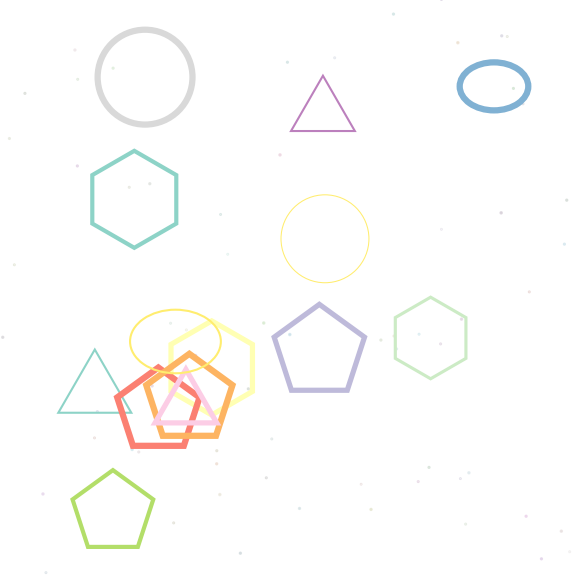[{"shape": "triangle", "thickness": 1, "radius": 0.36, "center": [0.164, 0.321]}, {"shape": "hexagon", "thickness": 2, "radius": 0.42, "center": [0.233, 0.654]}, {"shape": "hexagon", "thickness": 2.5, "radius": 0.41, "center": [0.367, 0.362]}, {"shape": "pentagon", "thickness": 2.5, "radius": 0.41, "center": [0.553, 0.39]}, {"shape": "pentagon", "thickness": 3, "radius": 0.37, "center": [0.274, 0.288]}, {"shape": "oval", "thickness": 3, "radius": 0.3, "center": [0.855, 0.85]}, {"shape": "pentagon", "thickness": 3, "radius": 0.39, "center": [0.328, 0.308]}, {"shape": "pentagon", "thickness": 2, "radius": 0.37, "center": [0.196, 0.112]}, {"shape": "triangle", "thickness": 2.5, "radius": 0.31, "center": [0.322, 0.298]}, {"shape": "circle", "thickness": 3, "radius": 0.41, "center": [0.251, 0.866]}, {"shape": "triangle", "thickness": 1, "radius": 0.32, "center": [0.559, 0.804]}, {"shape": "hexagon", "thickness": 1.5, "radius": 0.35, "center": [0.746, 0.414]}, {"shape": "circle", "thickness": 0.5, "radius": 0.38, "center": [0.563, 0.586]}, {"shape": "oval", "thickness": 1, "radius": 0.39, "center": [0.304, 0.408]}]